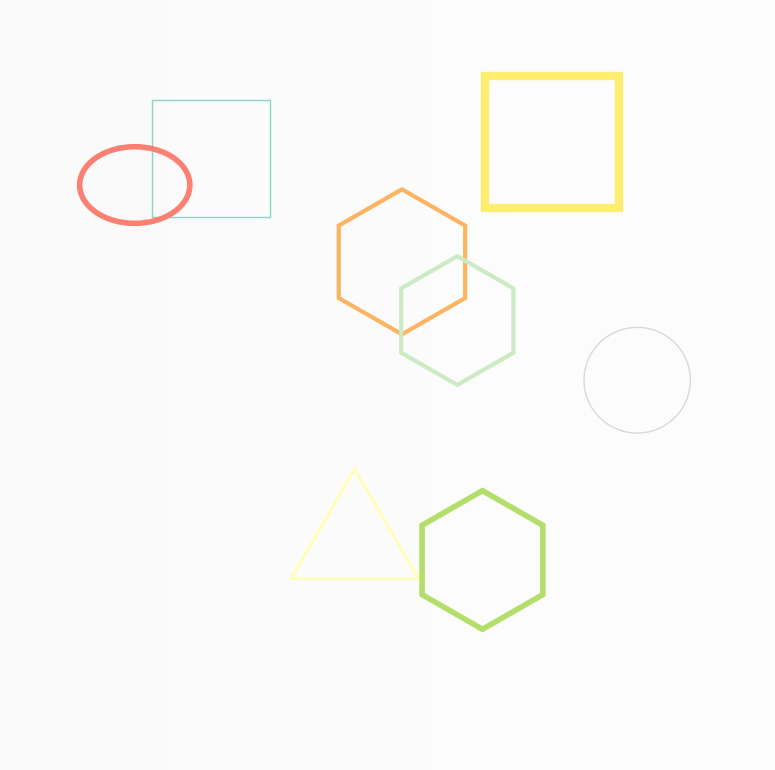[{"shape": "square", "thickness": 0.5, "radius": 0.38, "center": [0.272, 0.794]}, {"shape": "triangle", "thickness": 1, "radius": 0.47, "center": [0.458, 0.296]}, {"shape": "oval", "thickness": 2, "radius": 0.36, "center": [0.174, 0.76]}, {"shape": "hexagon", "thickness": 1.5, "radius": 0.47, "center": [0.519, 0.66]}, {"shape": "hexagon", "thickness": 2, "radius": 0.45, "center": [0.623, 0.273]}, {"shape": "circle", "thickness": 0.5, "radius": 0.34, "center": [0.822, 0.506]}, {"shape": "hexagon", "thickness": 1.5, "radius": 0.42, "center": [0.59, 0.584]}, {"shape": "square", "thickness": 3, "radius": 0.43, "center": [0.712, 0.815]}]